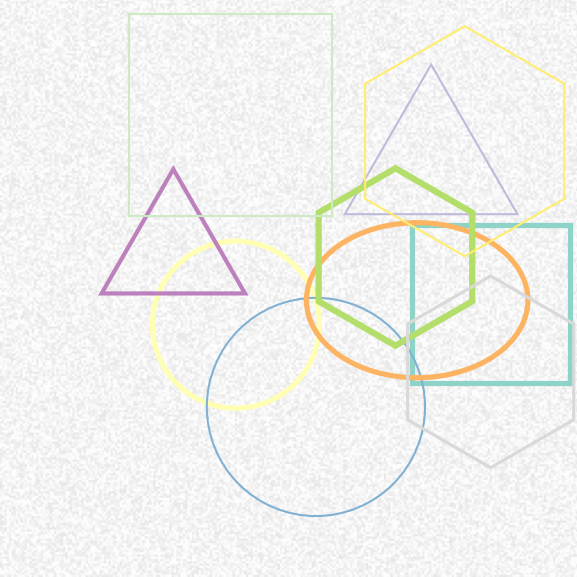[{"shape": "square", "thickness": 2.5, "radius": 0.68, "center": [0.85, 0.472]}, {"shape": "circle", "thickness": 2.5, "radius": 0.72, "center": [0.408, 0.437]}, {"shape": "triangle", "thickness": 1, "radius": 0.86, "center": [0.747, 0.715]}, {"shape": "circle", "thickness": 1, "radius": 0.94, "center": [0.547, 0.294]}, {"shape": "oval", "thickness": 2.5, "radius": 0.96, "center": [0.722, 0.479]}, {"shape": "hexagon", "thickness": 3, "radius": 0.77, "center": [0.685, 0.554]}, {"shape": "hexagon", "thickness": 1.5, "radius": 0.83, "center": [0.85, 0.355]}, {"shape": "triangle", "thickness": 2, "radius": 0.72, "center": [0.3, 0.563]}, {"shape": "square", "thickness": 1, "radius": 0.88, "center": [0.399, 0.8]}, {"shape": "hexagon", "thickness": 1, "radius": 1.0, "center": [0.805, 0.755]}]